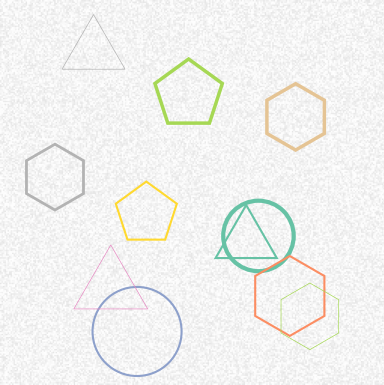[{"shape": "circle", "thickness": 3, "radius": 0.46, "center": [0.671, 0.387]}, {"shape": "triangle", "thickness": 1.5, "radius": 0.46, "center": [0.639, 0.376]}, {"shape": "hexagon", "thickness": 1.5, "radius": 0.52, "center": [0.753, 0.231]}, {"shape": "circle", "thickness": 1.5, "radius": 0.58, "center": [0.356, 0.139]}, {"shape": "triangle", "thickness": 0.5, "radius": 0.55, "center": [0.288, 0.253]}, {"shape": "hexagon", "thickness": 0.5, "radius": 0.43, "center": [0.805, 0.178]}, {"shape": "pentagon", "thickness": 2.5, "radius": 0.46, "center": [0.49, 0.755]}, {"shape": "pentagon", "thickness": 1.5, "radius": 0.42, "center": [0.38, 0.445]}, {"shape": "hexagon", "thickness": 2.5, "radius": 0.43, "center": [0.768, 0.696]}, {"shape": "triangle", "thickness": 0.5, "radius": 0.47, "center": [0.243, 0.868]}, {"shape": "hexagon", "thickness": 2, "radius": 0.43, "center": [0.143, 0.54]}]